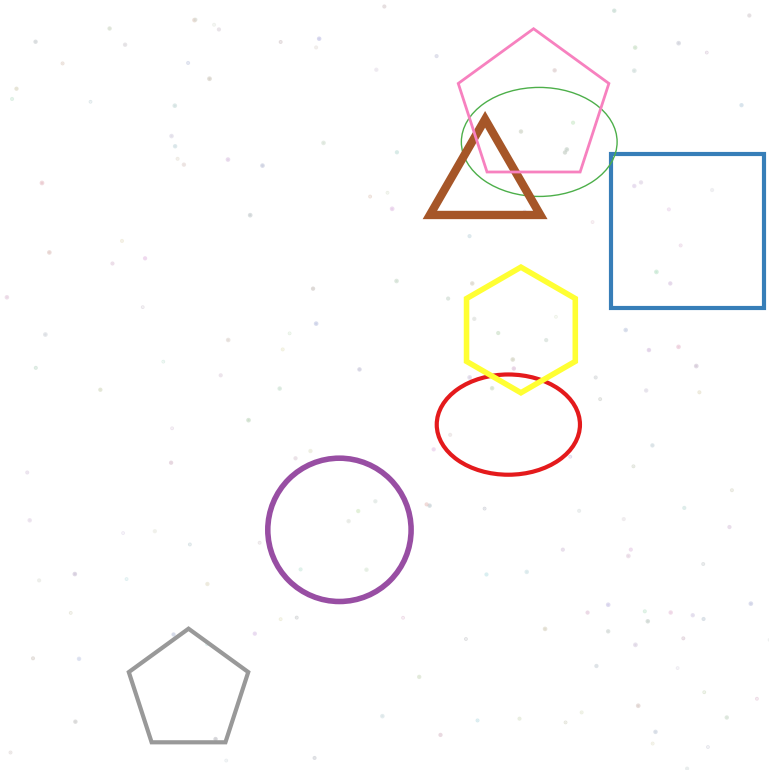[{"shape": "oval", "thickness": 1.5, "radius": 0.46, "center": [0.66, 0.449]}, {"shape": "square", "thickness": 1.5, "radius": 0.5, "center": [0.893, 0.7]}, {"shape": "oval", "thickness": 0.5, "radius": 0.51, "center": [0.7, 0.816]}, {"shape": "circle", "thickness": 2, "radius": 0.47, "center": [0.441, 0.312]}, {"shape": "hexagon", "thickness": 2, "radius": 0.41, "center": [0.677, 0.571]}, {"shape": "triangle", "thickness": 3, "radius": 0.41, "center": [0.63, 0.762]}, {"shape": "pentagon", "thickness": 1, "radius": 0.51, "center": [0.693, 0.86]}, {"shape": "pentagon", "thickness": 1.5, "radius": 0.41, "center": [0.245, 0.102]}]